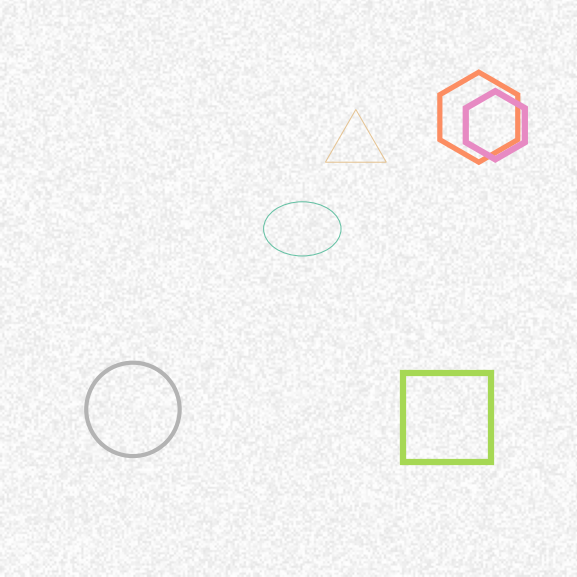[{"shape": "oval", "thickness": 0.5, "radius": 0.34, "center": [0.523, 0.603]}, {"shape": "hexagon", "thickness": 2.5, "radius": 0.39, "center": [0.829, 0.796]}, {"shape": "hexagon", "thickness": 3, "radius": 0.3, "center": [0.858, 0.782]}, {"shape": "square", "thickness": 3, "radius": 0.38, "center": [0.774, 0.276]}, {"shape": "triangle", "thickness": 0.5, "radius": 0.3, "center": [0.616, 0.749]}, {"shape": "circle", "thickness": 2, "radius": 0.4, "center": [0.23, 0.29]}]